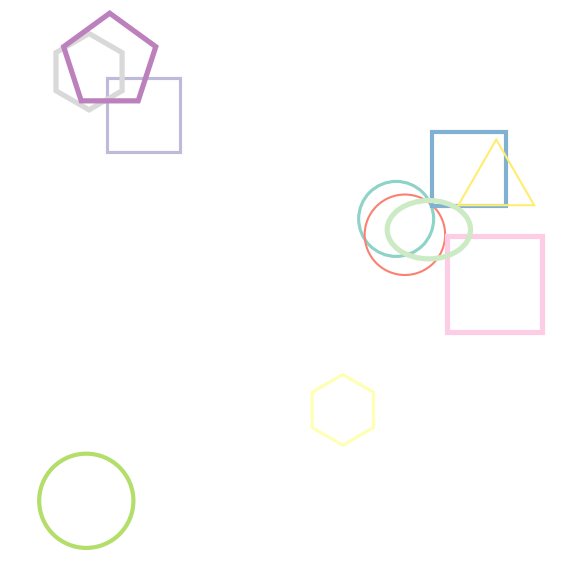[{"shape": "circle", "thickness": 1.5, "radius": 0.32, "center": [0.686, 0.62]}, {"shape": "hexagon", "thickness": 1.5, "radius": 0.31, "center": [0.594, 0.289]}, {"shape": "square", "thickness": 1.5, "radius": 0.32, "center": [0.248, 0.8]}, {"shape": "circle", "thickness": 1, "radius": 0.35, "center": [0.701, 0.593]}, {"shape": "square", "thickness": 2, "radius": 0.32, "center": [0.812, 0.706]}, {"shape": "circle", "thickness": 2, "radius": 0.41, "center": [0.149, 0.132]}, {"shape": "square", "thickness": 2.5, "radius": 0.41, "center": [0.856, 0.508]}, {"shape": "hexagon", "thickness": 2.5, "radius": 0.33, "center": [0.154, 0.875]}, {"shape": "pentagon", "thickness": 2.5, "radius": 0.42, "center": [0.19, 0.892]}, {"shape": "oval", "thickness": 2.5, "radius": 0.36, "center": [0.743, 0.601]}, {"shape": "triangle", "thickness": 1, "radius": 0.38, "center": [0.859, 0.682]}]